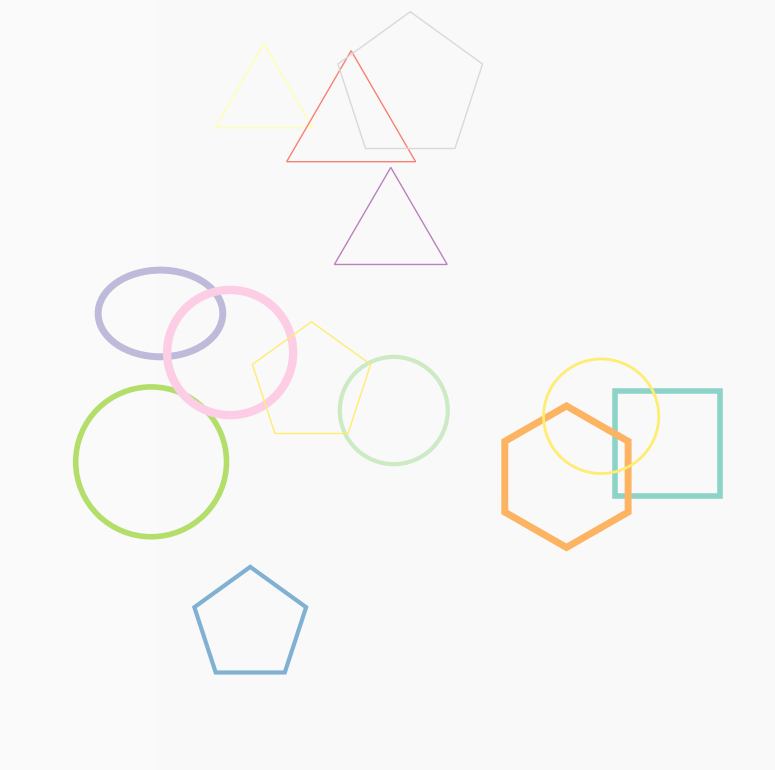[{"shape": "square", "thickness": 2, "radius": 0.34, "center": [0.861, 0.424]}, {"shape": "triangle", "thickness": 0.5, "radius": 0.36, "center": [0.34, 0.871]}, {"shape": "oval", "thickness": 2.5, "radius": 0.4, "center": [0.207, 0.593]}, {"shape": "triangle", "thickness": 0.5, "radius": 0.48, "center": [0.453, 0.838]}, {"shape": "pentagon", "thickness": 1.5, "radius": 0.38, "center": [0.323, 0.188]}, {"shape": "hexagon", "thickness": 2.5, "radius": 0.46, "center": [0.731, 0.381]}, {"shape": "circle", "thickness": 2, "radius": 0.49, "center": [0.195, 0.4]}, {"shape": "circle", "thickness": 3, "radius": 0.41, "center": [0.297, 0.542]}, {"shape": "pentagon", "thickness": 0.5, "radius": 0.49, "center": [0.529, 0.887]}, {"shape": "triangle", "thickness": 0.5, "radius": 0.42, "center": [0.504, 0.699]}, {"shape": "circle", "thickness": 1.5, "radius": 0.35, "center": [0.508, 0.467]}, {"shape": "pentagon", "thickness": 0.5, "radius": 0.4, "center": [0.402, 0.502]}, {"shape": "circle", "thickness": 1, "radius": 0.37, "center": [0.776, 0.459]}]